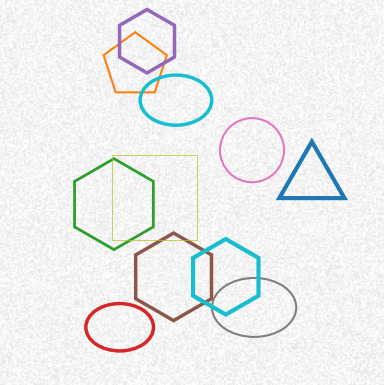[{"shape": "triangle", "thickness": 3, "radius": 0.49, "center": [0.81, 0.534]}, {"shape": "pentagon", "thickness": 1.5, "radius": 0.43, "center": [0.351, 0.83]}, {"shape": "hexagon", "thickness": 2, "radius": 0.59, "center": [0.296, 0.47]}, {"shape": "oval", "thickness": 2.5, "radius": 0.44, "center": [0.311, 0.15]}, {"shape": "hexagon", "thickness": 2.5, "radius": 0.41, "center": [0.382, 0.893]}, {"shape": "hexagon", "thickness": 2.5, "radius": 0.57, "center": [0.451, 0.281]}, {"shape": "circle", "thickness": 1.5, "radius": 0.42, "center": [0.655, 0.61]}, {"shape": "oval", "thickness": 1.5, "radius": 0.55, "center": [0.66, 0.201]}, {"shape": "square", "thickness": 0.5, "radius": 0.55, "center": [0.402, 0.488]}, {"shape": "oval", "thickness": 2.5, "radius": 0.46, "center": [0.457, 0.74]}, {"shape": "hexagon", "thickness": 3, "radius": 0.49, "center": [0.586, 0.281]}]